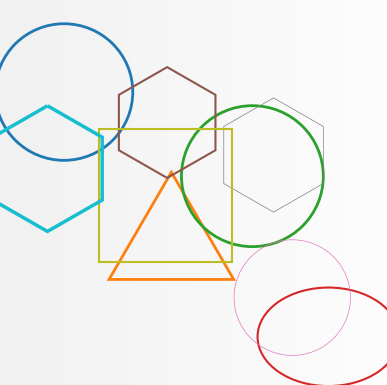[{"shape": "circle", "thickness": 2, "radius": 0.89, "center": [0.165, 0.761]}, {"shape": "triangle", "thickness": 2, "radius": 0.93, "center": [0.442, 0.367]}, {"shape": "circle", "thickness": 2, "radius": 0.92, "center": [0.651, 0.542]}, {"shape": "oval", "thickness": 1.5, "radius": 0.91, "center": [0.847, 0.125]}, {"shape": "hexagon", "thickness": 1.5, "radius": 0.72, "center": [0.431, 0.682]}, {"shape": "circle", "thickness": 0.5, "radius": 0.75, "center": [0.754, 0.227]}, {"shape": "hexagon", "thickness": 0.5, "radius": 0.74, "center": [0.706, 0.597]}, {"shape": "square", "thickness": 1.5, "radius": 0.86, "center": [0.428, 0.493]}, {"shape": "hexagon", "thickness": 2.5, "radius": 0.82, "center": [0.122, 0.562]}]